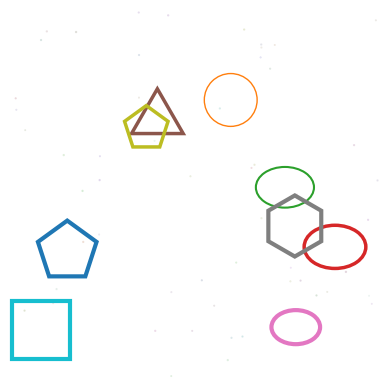[{"shape": "pentagon", "thickness": 3, "radius": 0.4, "center": [0.175, 0.347]}, {"shape": "circle", "thickness": 1, "radius": 0.34, "center": [0.599, 0.74]}, {"shape": "oval", "thickness": 1.5, "radius": 0.38, "center": [0.74, 0.514]}, {"shape": "oval", "thickness": 2.5, "radius": 0.4, "center": [0.87, 0.359]}, {"shape": "triangle", "thickness": 2.5, "radius": 0.39, "center": [0.409, 0.692]}, {"shape": "oval", "thickness": 3, "radius": 0.32, "center": [0.768, 0.15]}, {"shape": "hexagon", "thickness": 3, "radius": 0.4, "center": [0.766, 0.413]}, {"shape": "pentagon", "thickness": 2.5, "radius": 0.3, "center": [0.38, 0.666]}, {"shape": "square", "thickness": 3, "radius": 0.38, "center": [0.107, 0.143]}]